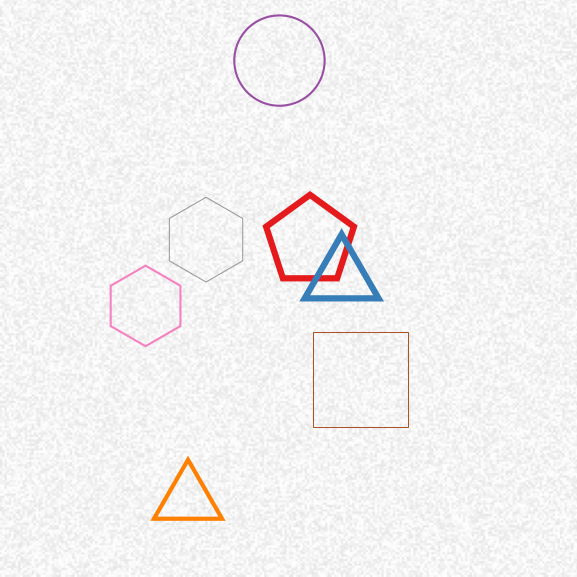[{"shape": "pentagon", "thickness": 3, "radius": 0.4, "center": [0.537, 0.582]}, {"shape": "triangle", "thickness": 3, "radius": 0.37, "center": [0.592, 0.519]}, {"shape": "circle", "thickness": 1, "radius": 0.39, "center": [0.484, 0.894]}, {"shape": "triangle", "thickness": 2, "radius": 0.34, "center": [0.326, 0.135]}, {"shape": "square", "thickness": 0.5, "radius": 0.41, "center": [0.624, 0.342]}, {"shape": "hexagon", "thickness": 1, "radius": 0.35, "center": [0.252, 0.469]}, {"shape": "hexagon", "thickness": 0.5, "radius": 0.37, "center": [0.357, 0.584]}]